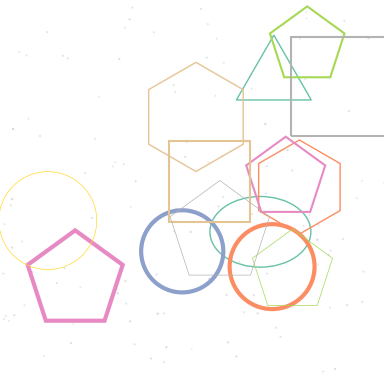[{"shape": "triangle", "thickness": 1, "radius": 0.56, "center": [0.711, 0.797]}, {"shape": "oval", "thickness": 1, "radius": 0.66, "center": [0.676, 0.398]}, {"shape": "hexagon", "thickness": 1, "radius": 0.61, "center": [0.778, 0.514]}, {"shape": "circle", "thickness": 3, "radius": 0.55, "center": [0.707, 0.308]}, {"shape": "circle", "thickness": 3, "radius": 0.53, "center": [0.473, 0.347]}, {"shape": "pentagon", "thickness": 3, "radius": 0.65, "center": [0.195, 0.272]}, {"shape": "pentagon", "thickness": 1.5, "radius": 0.54, "center": [0.742, 0.537]}, {"shape": "pentagon", "thickness": 1.5, "radius": 0.51, "center": [0.798, 0.882]}, {"shape": "pentagon", "thickness": 0.5, "radius": 0.55, "center": [0.76, 0.295]}, {"shape": "circle", "thickness": 0.5, "radius": 0.64, "center": [0.124, 0.427]}, {"shape": "hexagon", "thickness": 1, "radius": 0.71, "center": [0.509, 0.696]}, {"shape": "square", "thickness": 1.5, "radius": 0.53, "center": [0.543, 0.529]}, {"shape": "square", "thickness": 1.5, "radius": 0.64, "center": [0.885, 0.775]}, {"shape": "pentagon", "thickness": 0.5, "radius": 0.68, "center": [0.571, 0.395]}]